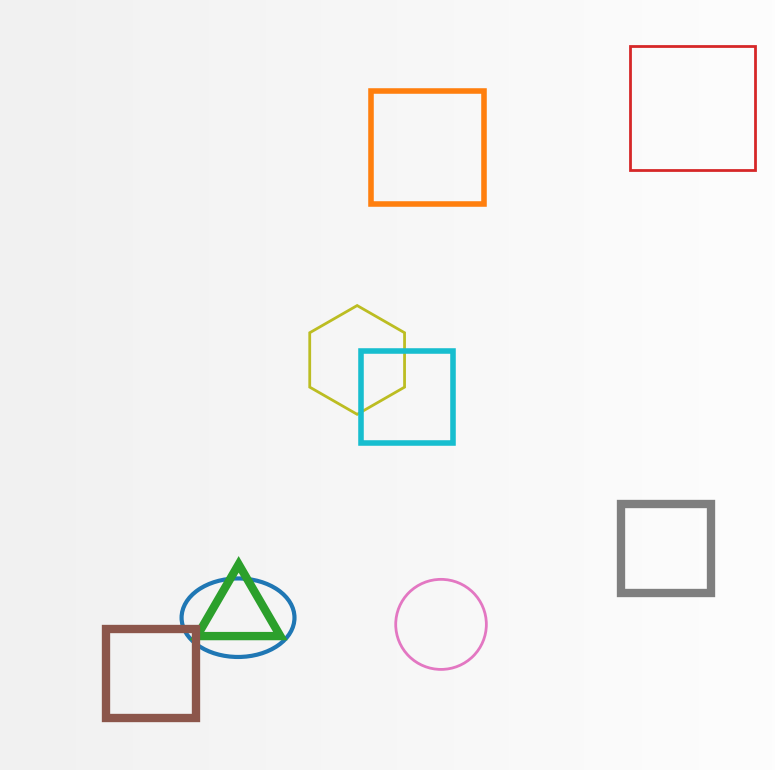[{"shape": "oval", "thickness": 1.5, "radius": 0.36, "center": [0.307, 0.198]}, {"shape": "square", "thickness": 2, "radius": 0.36, "center": [0.552, 0.809]}, {"shape": "triangle", "thickness": 3, "radius": 0.31, "center": [0.308, 0.205]}, {"shape": "square", "thickness": 1, "radius": 0.4, "center": [0.894, 0.859]}, {"shape": "square", "thickness": 3, "radius": 0.29, "center": [0.194, 0.125]}, {"shape": "circle", "thickness": 1, "radius": 0.29, "center": [0.569, 0.189]}, {"shape": "square", "thickness": 3, "radius": 0.29, "center": [0.859, 0.287]}, {"shape": "hexagon", "thickness": 1, "radius": 0.35, "center": [0.461, 0.533]}, {"shape": "square", "thickness": 2, "radius": 0.3, "center": [0.525, 0.484]}]